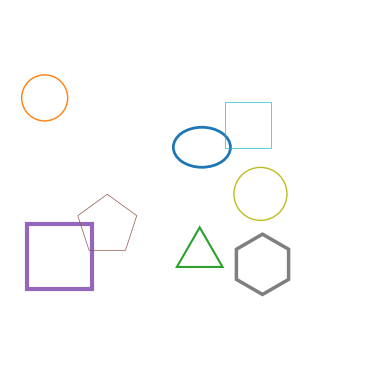[{"shape": "oval", "thickness": 2, "radius": 0.37, "center": [0.524, 0.617]}, {"shape": "circle", "thickness": 1, "radius": 0.3, "center": [0.116, 0.746]}, {"shape": "triangle", "thickness": 1.5, "radius": 0.34, "center": [0.519, 0.341]}, {"shape": "square", "thickness": 3, "radius": 0.43, "center": [0.154, 0.334]}, {"shape": "pentagon", "thickness": 0.5, "radius": 0.4, "center": [0.279, 0.415]}, {"shape": "hexagon", "thickness": 2.5, "radius": 0.39, "center": [0.682, 0.313]}, {"shape": "circle", "thickness": 1, "radius": 0.34, "center": [0.676, 0.496]}, {"shape": "square", "thickness": 0.5, "radius": 0.3, "center": [0.644, 0.676]}]